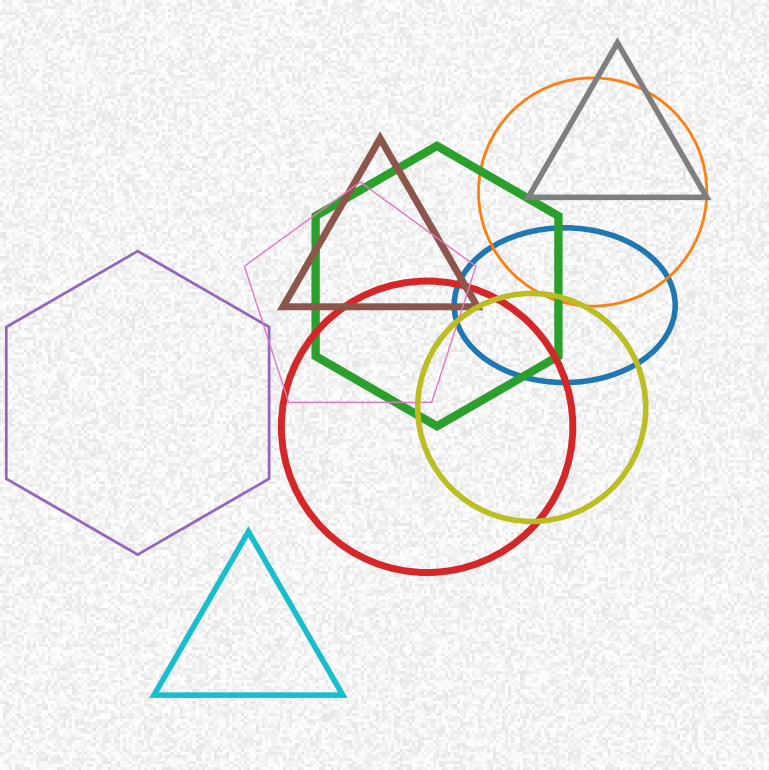[{"shape": "oval", "thickness": 2, "radius": 0.72, "center": [0.733, 0.604]}, {"shape": "circle", "thickness": 1, "radius": 0.74, "center": [0.77, 0.751]}, {"shape": "hexagon", "thickness": 3, "radius": 0.91, "center": [0.568, 0.628]}, {"shape": "circle", "thickness": 2.5, "radius": 0.95, "center": [0.555, 0.446]}, {"shape": "hexagon", "thickness": 1, "radius": 0.99, "center": [0.179, 0.477]}, {"shape": "triangle", "thickness": 2.5, "radius": 0.73, "center": [0.494, 0.674]}, {"shape": "pentagon", "thickness": 0.5, "radius": 0.79, "center": [0.468, 0.605]}, {"shape": "triangle", "thickness": 2, "radius": 0.67, "center": [0.802, 0.811]}, {"shape": "circle", "thickness": 2, "radius": 0.74, "center": [0.691, 0.471]}, {"shape": "triangle", "thickness": 2, "radius": 0.71, "center": [0.323, 0.168]}]